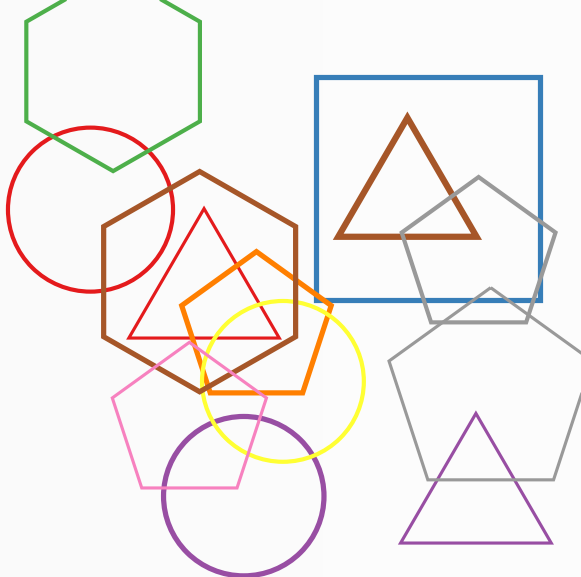[{"shape": "circle", "thickness": 2, "radius": 0.71, "center": [0.156, 0.636]}, {"shape": "triangle", "thickness": 1.5, "radius": 0.75, "center": [0.351, 0.488]}, {"shape": "square", "thickness": 2.5, "radius": 0.96, "center": [0.736, 0.673]}, {"shape": "hexagon", "thickness": 2, "radius": 0.86, "center": [0.195, 0.875]}, {"shape": "circle", "thickness": 2.5, "radius": 0.69, "center": [0.419, 0.14]}, {"shape": "triangle", "thickness": 1.5, "radius": 0.75, "center": [0.819, 0.134]}, {"shape": "pentagon", "thickness": 2.5, "radius": 0.68, "center": [0.441, 0.428]}, {"shape": "circle", "thickness": 2, "radius": 0.7, "center": [0.487, 0.339]}, {"shape": "hexagon", "thickness": 2.5, "radius": 0.95, "center": [0.343, 0.511]}, {"shape": "triangle", "thickness": 3, "radius": 0.69, "center": [0.701, 0.658]}, {"shape": "pentagon", "thickness": 1.5, "radius": 0.7, "center": [0.326, 0.267]}, {"shape": "pentagon", "thickness": 1.5, "radius": 0.92, "center": [0.844, 0.317]}, {"shape": "pentagon", "thickness": 2, "radius": 0.7, "center": [0.823, 0.553]}]